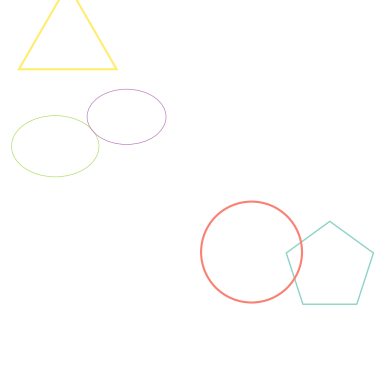[{"shape": "pentagon", "thickness": 1, "radius": 0.6, "center": [0.857, 0.306]}, {"shape": "circle", "thickness": 1.5, "radius": 0.66, "center": [0.653, 0.345]}, {"shape": "oval", "thickness": 0.5, "radius": 0.57, "center": [0.143, 0.62]}, {"shape": "oval", "thickness": 0.5, "radius": 0.51, "center": [0.329, 0.697]}, {"shape": "triangle", "thickness": 1.5, "radius": 0.73, "center": [0.176, 0.893]}]